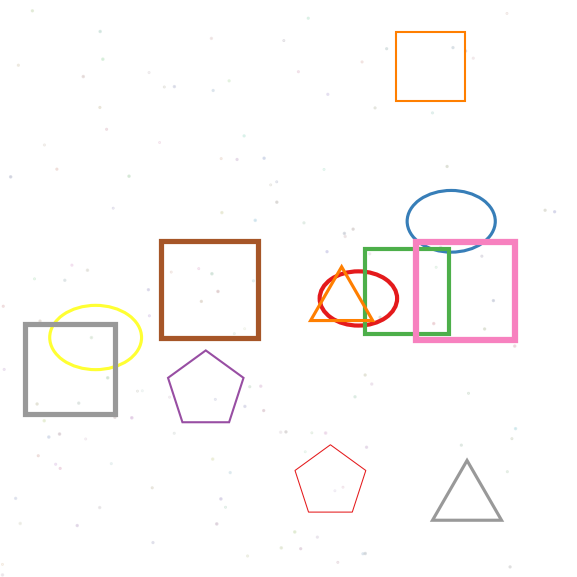[{"shape": "pentagon", "thickness": 0.5, "radius": 0.32, "center": [0.572, 0.165]}, {"shape": "oval", "thickness": 2, "radius": 0.34, "center": [0.621, 0.482]}, {"shape": "oval", "thickness": 1.5, "radius": 0.38, "center": [0.781, 0.616]}, {"shape": "square", "thickness": 2, "radius": 0.37, "center": [0.704, 0.494]}, {"shape": "pentagon", "thickness": 1, "radius": 0.34, "center": [0.356, 0.324]}, {"shape": "triangle", "thickness": 1.5, "radius": 0.31, "center": [0.592, 0.475]}, {"shape": "square", "thickness": 1, "radius": 0.3, "center": [0.746, 0.883]}, {"shape": "oval", "thickness": 1.5, "radius": 0.4, "center": [0.166, 0.415]}, {"shape": "square", "thickness": 2.5, "radius": 0.42, "center": [0.363, 0.498]}, {"shape": "square", "thickness": 3, "radius": 0.43, "center": [0.806, 0.495]}, {"shape": "square", "thickness": 2.5, "radius": 0.39, "center": [0.122, 0.361]}, {"shape": "triangle", "thickness": 1.5, "radius": 0.34, "center": [0.809, 0.133]}]